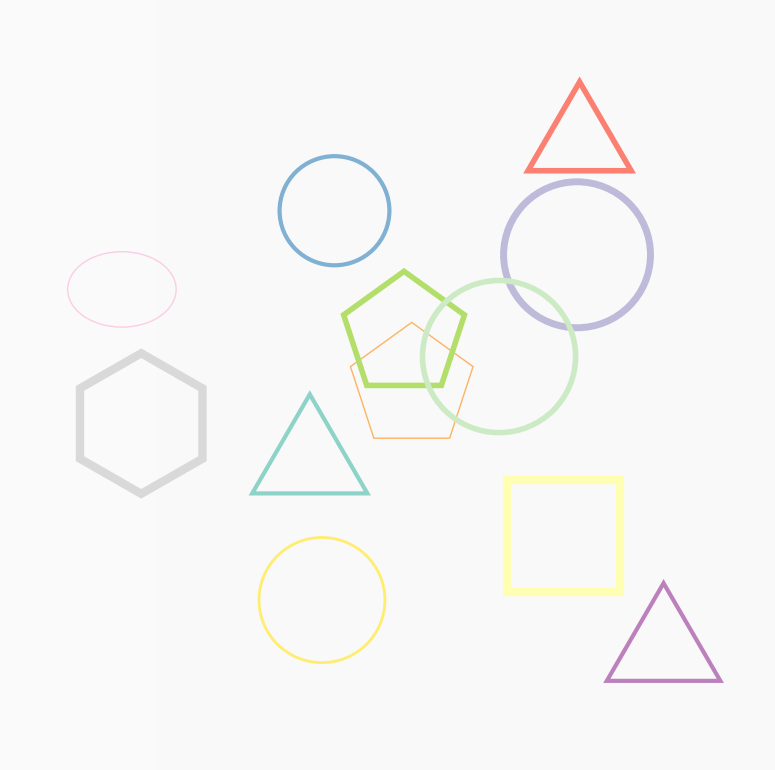[{"shape": "triangle", "thickness": 1.5, "radius": 0.43, "center": [0.4, 0.402]}, {"shape": "square", "thickness": 3, "radius": 0.36, "center": [0.727, 0.304]}, {"shape": "circle", "thickness": 2.5, "radius": 0.47, "center": [0.745, 0.669]}, {"shape": "triangle", "thickness": 2, "radius": 0.38, "center": [0.748, 0.817]}, {"shape": "circle", "thickness": 1.5, "radius": 0.35, "center": [0.432, 0.726]}, {"shape": "pentagon", "thickness": 0.5, "radius": 0.42, "center": [0.531, 0.498]}, {"shape": "pentagon", "thickness": 2, "radius": 0.41, "center": [0.521, 0.566]}, {"shape": "oval", "thickness": 0.5, "radius": 0.35, "center": [0.157, 0.624]}, {"shape": "hexagon", "thickness": 3, "radius": 0.46, "center": [0.182, 0.45]}, {"shape": "triangle", "thickness": 1.5, "radius": 0.42, "center": [0.856, 0.158]}, {"shape": "circle", "thickness": 2, "radius": 0.49, "center": [0.644, 0.537]}, {"shape": "circle", "thickness": 1, "radius": 0.41, "center": [0.415, 0.221]}]